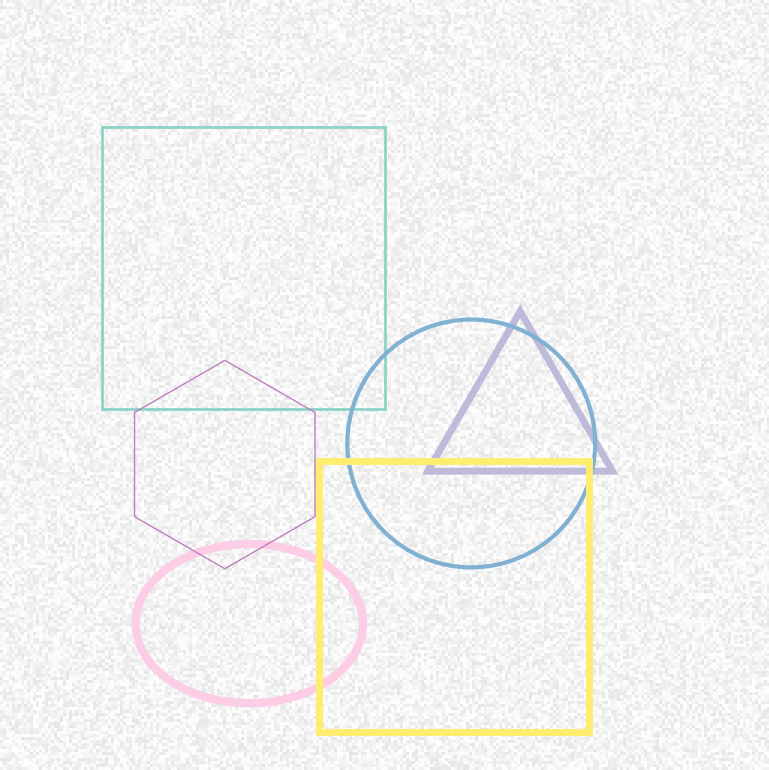[{"shape": "square", "thickness": 1, "radius": 0.92, "center": [0.316, 0.652]}, {"shape": "triangle", "thickness": 2.5, "radius": 0.69, "center": [0.676, 0.457]}, {"shape": "circle", "thickness": 1.5, "radius": 0.8, "center": [0.612, 0.424]}, {"shape": "oval", "thickness": 3, "radius": 0.74, "center": [0.324, 0.19]}, {"shape": "hexagon", "thickness": 0.5, "radius": 0.68, "center": [0.292, 0.397]}, {"shape": "square", "thickness": 2.5, "radius": 0.88, "center": [0.59, 0.226]}]